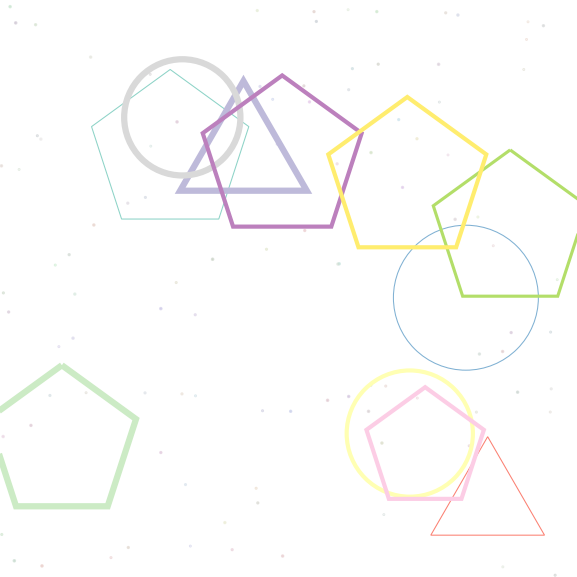[{"shape": "pentagon", "thickness": 0.5, "radius": 0.72, "center": [0.295, 0.736]}, {"shape": "circle", "thickness": 2, "radius": 0.55, "center": [0.71, 0.248]}, {"shape": "triangle", "thickness": 3, "radius": 0.63, "center": [0.422, 0.732]}, {"shape": "triangle", "thickness": 0.5, "radius": 0.57, "center": [0.844, 0.129]}, {"shape": "circle", "thickness": 0.5, "radius": 0.63, "center": [0.807, 0.484]}, {"shape": "pentagon", "thickness": 1.5, "radius": 0.7, "center": [0.883, 0.6]}, {"shape": "pentagon", "thickness": 2, "radius": 0.53, "center": [0.736, 0.222]}, {"shape": "circle", "thickness": 3, "radius": 0.5, "center": [0.316, 0.796]}, {"shape": "pentagon", "thickness": 2, "radius": 0.72, "center": [0.489, 0.724]}, {"shape": "pentagon", "thickness": 3, "radius": 0.68, "center": [0.107, 0.232]}, {"shape": "pentagon", "thickness": 2, "radius": 0.72, "center": [0.705, 0.687]}]